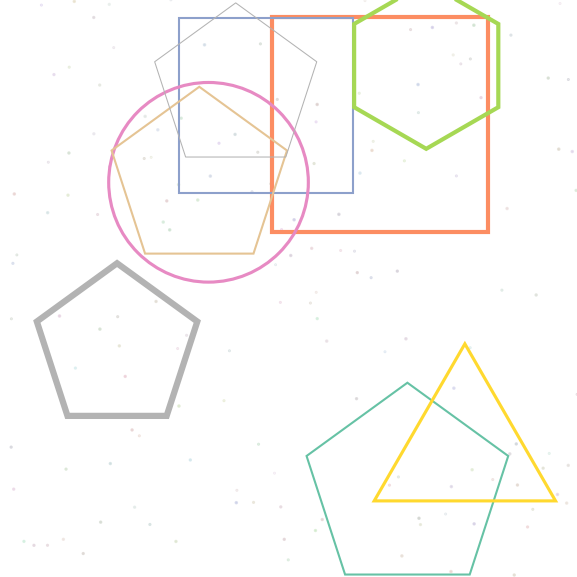[{"shape": "pentagon", "thickness": 1, "radius": 0.92, "center": [0.705, 0.153]}, {"shape": "square", "thickness": 2, "radius": 0.93, "center": [0.659, 0.784]}, {"shape": "square", "thickness": 1, "radius": 0.76, "center": [0.461, 0.817]}, {"shape": "circle", "thickness": 1.5, "radius": 0.86, "center": [0.361, 0.683]}, {"shape": "hexagon", "thickness": 2, "radius": 0.72, "center": [0.738, 0.886]}, {"shape": "triangle", "thickness": 1.5, "radius": 0.91, "center": [0.805, 0.222]}, {"shape": "pentagon", "thickness": 1, "radius": 0.8, "center": [0.345, 0.689]}, {"shape": "pentagon", "thickness": 0.5, "radius": 0.74, "center": [0.408, 0.847]}, {"shape": "pentagon", "thickness": 3, "radius": 0.73, "center": [0.203, 0.397]}]